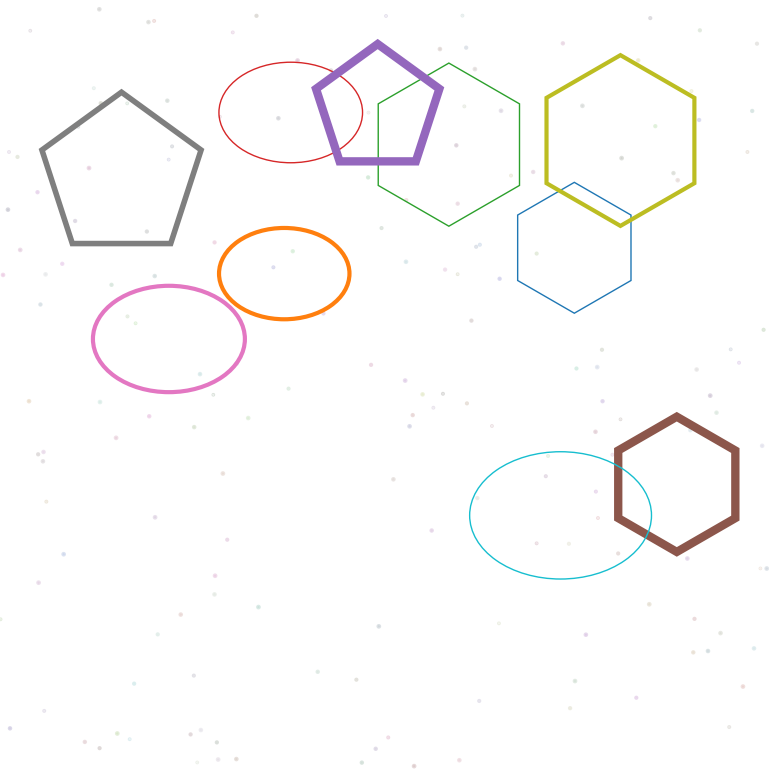[{"shape": "hexagon", "thickness": 0.5, "radius": 0.42, "center": [0.746, 0.678]}, {"shape": "oval", "thickness": 1.5, "radius": 0.42, "center": [0.369, 0.645]}, {"shape": "hexagon", "thickness": 0.5, "radius": 0.53, "center": [0.583, 0.812]}, {"shape": "oval", "thickness": 0.5, "radius": 0.47, "center": [0.378, 0.854]}, {"shape": "pentagon", "thickness": 3, "radius": 0.42, "center": [0.491, 0.859]}, {"shape": "hexagon", "thickness": 3, "radius": 0.44, "center": [0.879, 0.371]}, {"shape": "oval", "thickness": 1.5, "radius": 0.49, "center": [0.219, 0.56]}, {"shape": "pentagon", "thickness": 2, "radius": 0.54, "center": [0.158, 0.772]}, {"shape": "hexagon", "thickness": 1.5, "radius": 0.55, "center": [0.806, 0.817]}, {"shape": "oval", "thickness": 0.5, "radius": 0.59, "center": [0.728, 0.331]}]